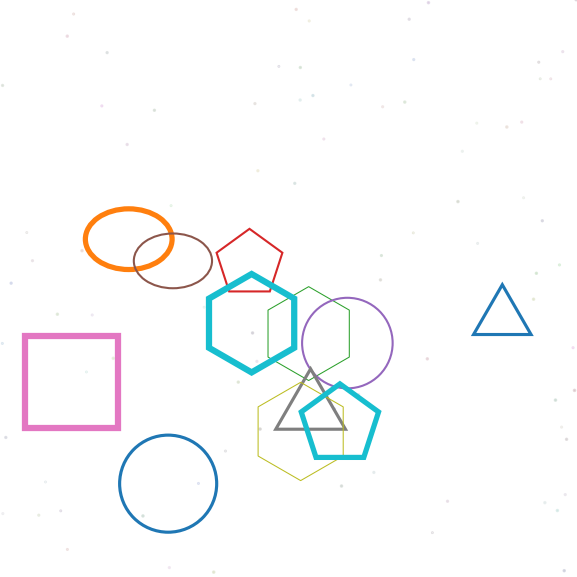[{"shape": "circle", "thickness": 1.5, "radius": 0.42, "center": [0.291, 0.162]}, {"shape": "triangle", "thickness": 1.5, "radius": 0.29, "center": [0.87, 0.449]}, {"shape": "oval", "thickness": 2.5, "radius": 0.38, "center": [0.223, 0.585]}, {"shape": "hexagon", "thickness": 0.5, "radius": 0.41, "center": [0.534, 0.422]}, {"shape": "pentagon", "thickness": 1, "radius": 0.3, "center": [0.432, 0.543]}, {"shape": "circle", "thickness": 1, "radius": 0.39, "center": [0.601, 0.405]}, {"shape": "oval", "thickness": 1, "radius": 0.34, "center": [0.299, 0.547]}, {"shape": "square", "thickness": 3, "radius": 0.4, "center": [0.124, 0.337]}, {"shape": "triangle", "thickness": 1.5, "radius": 0.35, "center": [0.538, 0.291]}, {"shape": "hexagon", "thickness": 0.5, "radius": 0.43, "center": [0.521, 0.252]}, {"shape": "pentagon", "thickness": 2.5, "radius": 0.35, "center": [0.589, 0.264]}, {"shape": "hexagon", "thickness": 3, "radius": 0.43, "center": [0.436, 0.439]}]